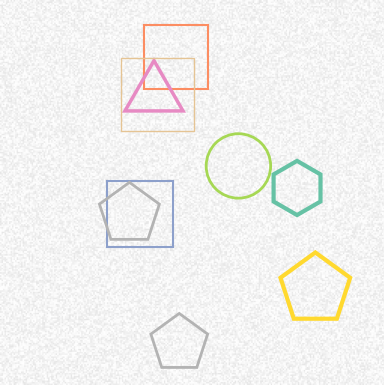[{"shape": "hexagon", "thickness": 3, "radius": 0.35, "center": [0.772, 0.512]}, {"shape": "square", "thickness": 1.5, "radius": 0.42, "center": [0.457, 0.852]}, {"shape": "square", "thickness": 1.5, "radius": 0.43, "center": [0.365, 0.444]}, {"shape": "triangle", "thickness": 2.5, "radius": 0.44, "center": [0.4, 0.755]}, {"shape": "circle", "thickness": 2, "radius": 0.42, "center": [0.619, 0.569]}, {"shape": "pentagon", "thickness": 3, "radius": 0.48, "center": [0.819, 0.249]}, {"shape": "square", "thickness": 1, "radius": 0.47, "center": [0.409, 0.755]}, {"shape": "pentagon", "thickness": 2, "radius": 0.39, "center": [0.466, 0.108]}, {"shape": "pentagon", "thickness": 2, "radius": 0.41, "center": [0.336, 0.445]}]